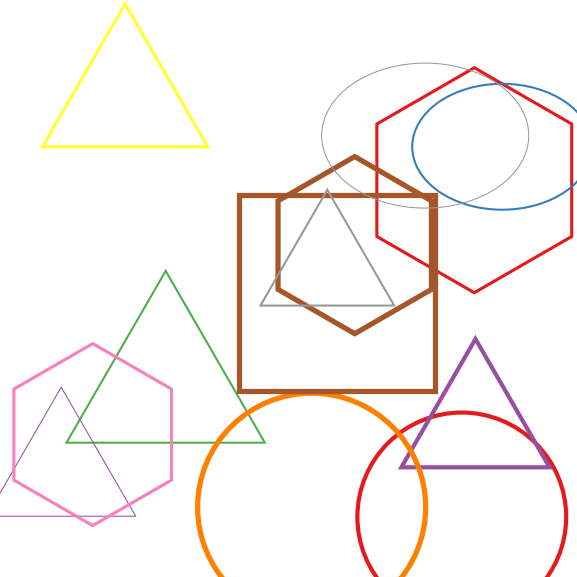[{"shape": "circle", "thickness": 2, "radius": 0.9, "center": [0.8, 0.104]}, {"shape": "hexagon", "thickness": 1.5, "radius": 0.97, "center": [0.821, 0.687]}, {"shape": "oval", "thickness": 1, "radius": 0.78, "center": [0.87, 0.745]}, {"shape": "triangle", "thickness": 1, "radius": 0.99, "center": [0.287, 0.332]}, {"shape": "triangle", "thickness": 0.5, "radius": 0.74, "center": [0.106, 0.18]}, {"shape": "triangle", "thickness": 2, "radius": 0.74, "center": [0.823, 0.264]}, {"shape": "circle", "thickness": 2.5, "radius": 0.99, "center": [0.54, 0.121]}, {"shape": "triangle", "thickness": 1.5, "radius": 0.83, "center": [0.217, 0.827]}, {"shape": "square", "thickness": 2.5, "radius": 0.85, "center": [0.584, 0.492]}, {"shape": "hexagon", "thickness": 2.5, "radius": 0.77, "center": [0.614, 0.575]}, {"shape": "hexagon", "thickness": 1.5, "radius": 0.79, "center": [0.161, 0.247]}, {"shape": "oval", "thickness": 0.5, "radius": 0.9, "center": [0.736, 0.764]}, {"shape": "triangle", "thickness": 1, "radius": 0.67, "center": [0.567, 0.537]}]